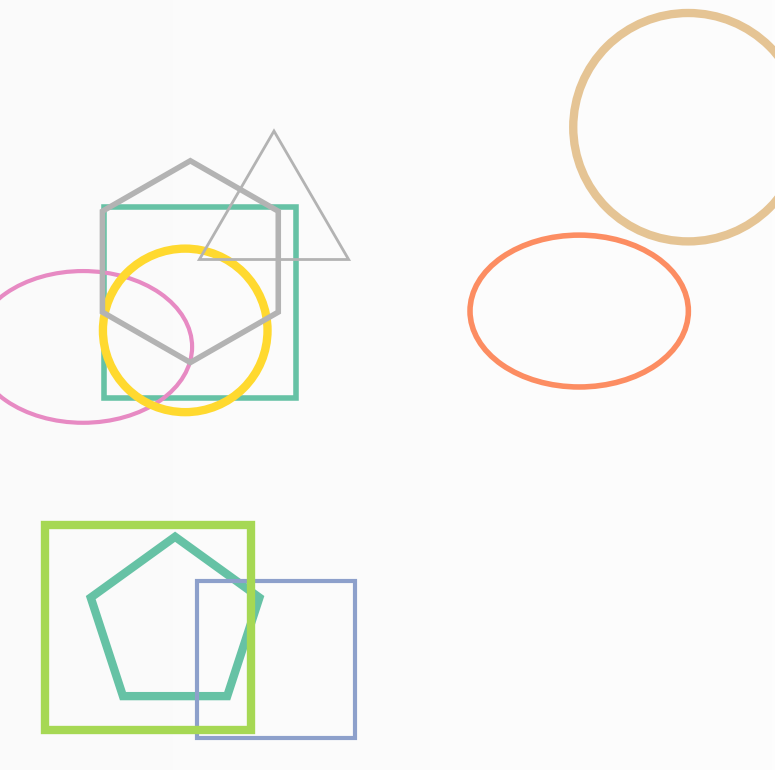[{"shape": "pentagon", "thickness": 3, "radius": 0.57, "center": [0.226, 0.189]}, {"shape": "square", "thickness": 2, "radius": 0.62, "center": [0.258, 0.607]}, {"shape": "oval", "thickness": 2, "radius": 0.7, "center": [0.747, 0.596]}, {"shape": "square", "thickness": 1.5, "radius": 0.51, "center": [0.356, 0.143]}, {"shape": "oval", "thickness": 1.5, "radius": 0.7, "center": [0.107, 0.549]}, {"shape": "square", "thickness": 3, "radius": 0.67, "center": [0.191, 0.185]}, {"shape": "circle", "thickness": 3, "radius": 0.53, "center": [0.239, 0.571]}, {"shape": "circle", "thickness": 3, "radius": 0.74, "center": [0.888, 0.835]}, {"shape": "hexagon", "thickness": 2, "radius": 0.65, "center": [0.246, 0.66]}, {"shape": "triangle", "thickness": 1, "radius": 0.56, "center": [0.354, 0.719]}]